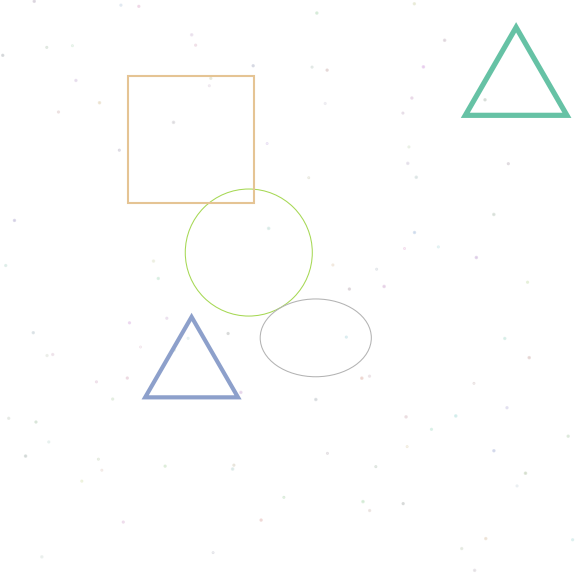[{"shape": "triangle", "thickness": 2.5, "radius": 0.51, "center": [0.894, 0.85]}, {"shape": "triangle", "thickness": 2, "radius": 0.46, "center": [0.332, 0.358]}, {"shape": "circle", "thickness": 0.5, "radius": 0.55, "center": [0.431, 0.562]}, {"shape": "square", "thickness": 1, "radius": 0.55, "center": [0.331, 0.758]}, {"shape": "oval", "thickness": 0.5, "radius": 0.48, "center": [0.547, 0.414]}]